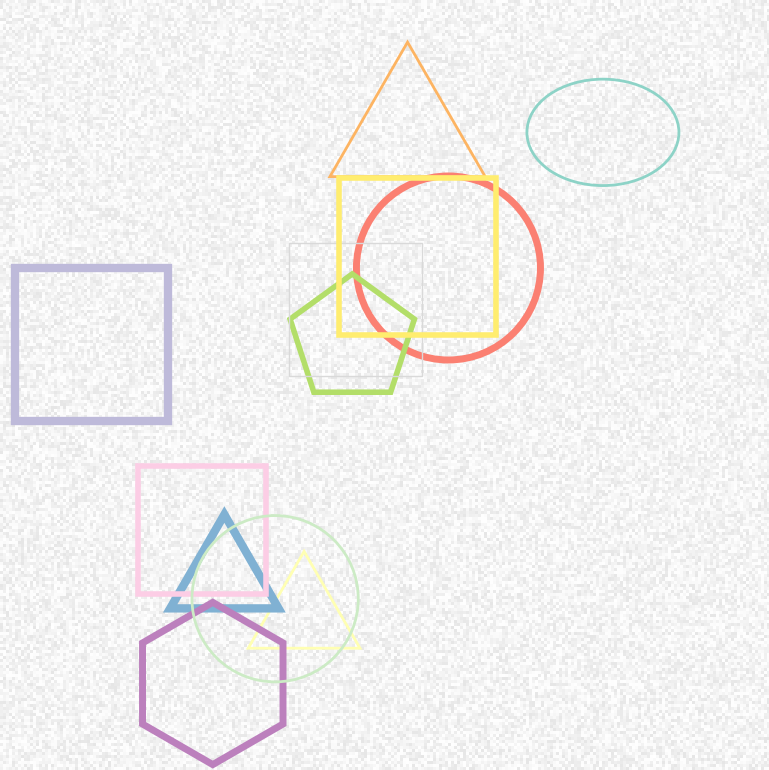[{"shape": "oval", "thickness": 1, "radius": 0.49, "center": [0.783, 0.828]}, {"shape": "triangle", "thickness": 1, "radius": 0.42, "center": [0.395, 0.2]}, {"shape": "square", "thickness": 3, "radius": 0.5, "center": [0.119, 0.552]}, {"shape": "circle", "thickness": 2.5, "radius": 0.6, "center": [0.582, 0.652]}, {"shape": "triangle", "thickness": 3, "radius": 0.41, "center": [0.291, 0.251]}, {"shape": "triangle", "thickness": 1, "radius": 0.58, "center": [0.529, 0.829]}, {"shape": "pentagon", "thickness": 2, "radius": 0.42, "center": [0.457, 0.559]}, {"shape": "square", "thickness": 2, "radius": 0.42, "center": [0.262, 0.312]}, {"shape": "square", "thickness": 0.5, "radius": 0.43, "center": [0.461, 0.598]}, {"shape": "hexagon", "thickness": 2.5, "radius": 0.53, "center": [0.276, 0.112]}, {"shape": "circle", "thickness": 1, "radius": 0.54, "center": [0.357, 0.222]}, {"shape": "square", "thickness": 2, "radius": 0.51, "center": [0.542, 0.667]}]